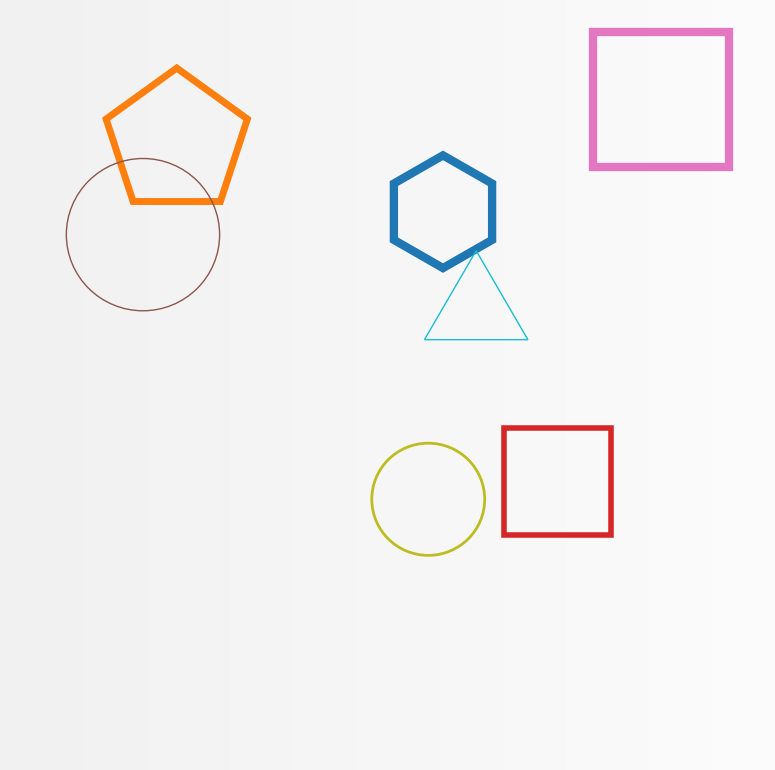[{"shape": "hexagon", "thickness": 3, "radius": 0.37, "center": [0.572, 0.725]}, {"shape": "pentagon", "thickness": 2.5, "radius": 0.48, "center": [0.228, 0.816]}, {"shape": "square", "thickness": 2, "radius": 0.35, "center": [0.719, 0.374]}, {"shape": "circle", "thickness": 0.5, "radius": 0.49, "center": [0.184, 0.695]}, {"shape": "square", "thickness": 3, "radius": 0.44, "center": [0.853, 0.871]}, {"shape": "circle", "thickness": 1, "radius": 0.36, "center": [0.553, 0.352]}, {"shape": "triangle", "thickness": 0.5, "radius": 0.39, "center": [0.614, 0.597]}]